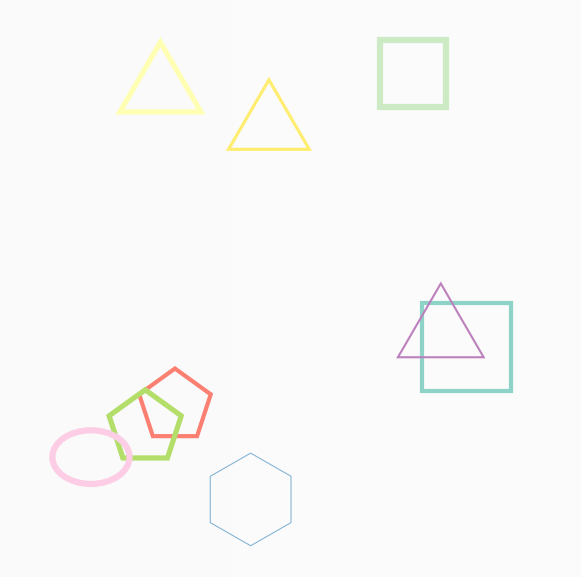[{"shape": "square", "thickness": 2, "radius": 0.38, "center": [0.803, 0.398]}, {"shape": "triangle", "thickness": 2.5, "radius": 0.4, "center": [0.276, 0.846]}, {"shape": "pentagon", "thickness": 2, "radius": 0.32, "center": [0.301, 0.296]}, {"shape": "hexagon", "thickness": 0.5, "radius": 0.4, "center": [0.431, 0.134]}, {"shape": "pentagon", "thickness": 2.5, "radius": 0.33, "center": [0.25, 0.259]}, {"shape": "oval", "thickness": 3, "radius": 0.33, "center": [0.156, 0.208]}, {"shape": "triangle", "thickness": 1, "radius": 0.43, "center": [0.758, 0.423]}, {"shape": "square", "thickness": 3, "radius": 0.29, "center": [0.711, 0.872]}, {"shape": "triangle", "thickness": 1.5, "radius": 0.4, "center": [0.463, 0.781]}]